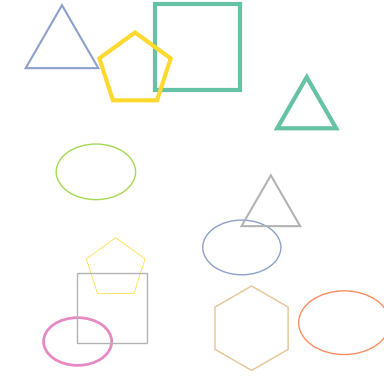[{"shape": "triangle", "thickness": 3, "radius": 0.44, "center": [0.797, 0.711]}, {"shape": "square", "thickness": 3, "radius": 0.55, "center": [0.512, 0.878]}, {"shape": "oval", "thickness": 1, "radius": 0.59, "center": [0.894, 0.162]}, {"shape": "triangle", "thickness": 1.5, "radius": 0.54, "center": [0.161, 0.878]}, {"shape": "oval", "thickness": 1, "radius": 0.51, "center": [0.628, 0.357]}, {"shape": "oval", "thickness": 2, "radius": 0.44, "center": [0.202, 0.113]}, {"shape": "oval", "thickness": 1, "radius": 0.52, "center": [0.249, 0.554]}, {"shape": "pentagon", "thickness": 0.5, "radius": 0.4, "center": [0.301, 0.302]}, {"shape": "pentagon", "thickness": 3, "radius": 0.49, "center": [0.351, 0.818]}, {"shape": "hexagon", "thickness": 1, "radius": 0.55, "center": [0.653, 0.148]}, {"shape": "square", "thickness": 1, "radius": 0.45, "center": [0.291, 0.199]}, {"shape": "triangle", "thickness": 1.5, "radius": 0.44, "center": [0.703, 0.457]}]